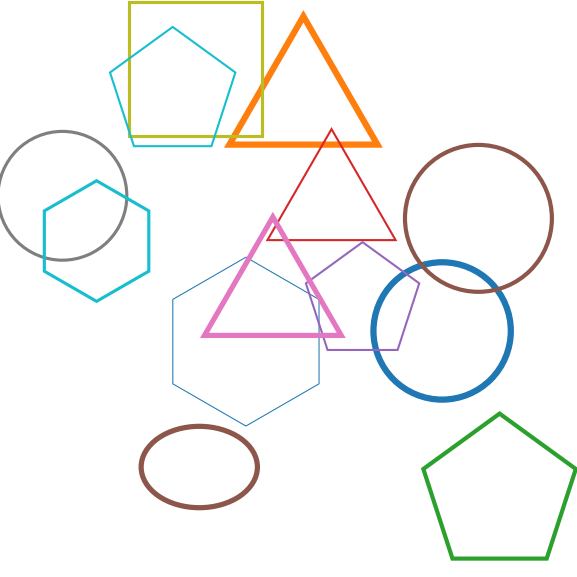[{"shape": "circle", "thickness": 3, "radius": 0.59, "center": [0.766, 0.426]}, {"shape": "hexagon", "thickness": 0.5, "radius": 0.73, "center": [0.426, 0.408]}, {"shape": "triangle", "thickness": 3, "radius": 0.74, "center": [0.525, 0.823]}, {"shape": "pentagon", "thickness": 2, "radius": 0.69, "center": [0.865, 0.144]}, {"shape": "triangle", "thickness": 1, "radius": 0.64, "center": [0.574, 0.647]}, {"shape": "pentagon", "thickness": 1, "radius": 0.52, "center": [0.628, 0.477]}, {"shape": "oval", "thickness": 2.5, "radius": 0.5, "center": [0.345, 0.19]}, {"shape": "circle", "thickness": 2, "radius": 0.64, "center": [0.828, 0.621]}, {"shape": "triangle", "thickness": 2.5, "radius": 0.68, "center": [0.472, 0.487]}, {"shape": "circle", "thickness": 1.5, "radius": 0.56, "center": [0.108, 0.66]}, {"shape": "square", "thickness": 1.5, "radius": 0.58, "center": [0.338, 0.88]}, {"shape": "pentagon", "thickness": 1, "radius": 0.57, "center": [0.299, 0.838]}, {"shape": "hexagon", "thickness": 1.5, "radius": 0.52, "center": [0.167, 0.582]}]